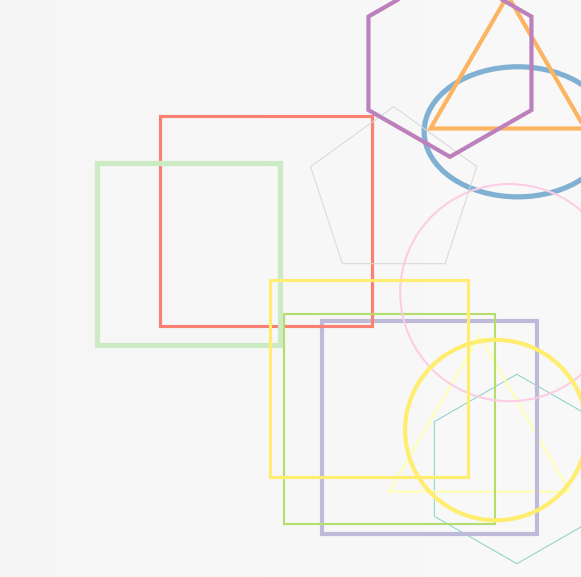[{"shape": "hexagon", "thickness": 0.5, "radius": 0.82, "center": [0.889, 0.187]}, {"shape": "triangle", "thickness": 1, "radius": 0.9, "center": [0.825, 0.238]}, {"shape": "square", "thickness": 2, "radius": 0.93, "center": [0.739, 0.259]}, {"shape": "square", "thickness": 1.5, "radius": 0.91, "center": [0.457, 0.616]}, {"shape": "oval", "thickness": 2.5, "radius": 0.8, "center": [0.891, 0.771]}, {"shape": "triangle", "thickness": 2, "radius": 0.77, "center": [0.873, 0.853]}, {"shape": "square", "thickness": 1, "radius": 0.91, "center": [0.67, 0.274]}, {"shape": "circle", "thickness": 1, "radius": 0.94, "center": [0.877, 0.492]}, {"shape": "pentagon", "thickness": 0.5, "radius": 0.75, "center": [0.677, 0.664]}, {"shape": "hexagon", "thickness": 2, "radius": 0.81, "center": [0.774, 0.89]}, {"shape": "square", "thickness": 2.5, "radius": 0.79, "center": [0.324, 0.559]}, {"shape": "square", "thickness": 1.5, "radius": 0.85, "center": [0.635, 0.343]}, {"shape": "circle", "thickness": 2, "radius": 0.78, "center": [0.853, 0.254]}]